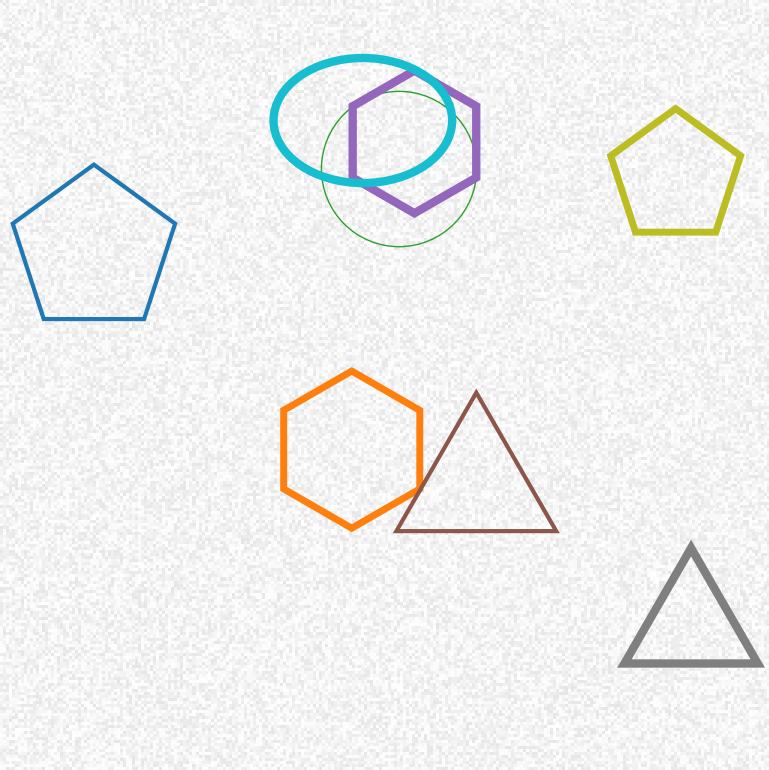[{"shape": "pentagon", "thickness": 1.5, "radius": 0.55, "center": [0.122, 0.675]}, {"shape": "hexagon", "thickness": 2.5, "radius": 0.51, "center": [0.457, 0.416]}, {"shape": "circle", "thickness": 0.5, "radius": 0.5, "center": [0.518, 0.781]}, {"shape": "hexagon", "thickness": 3, "radius": 0.46, "center": [0.538, 0.816]}, {"shape": "triangle", "thickness": 1.5, "radius": 0.6, "center": [0.619, 0.37]}, {"shape": "triangle", "thickness": 3, "radius": 0.5, "center": [0.898, 0.188]}, {"shape": "pentagon", "thickness": 2.5, "radius": 0.44, "center": [0.877, 0.77]}, {"shape": "oval", "thickness": 3, "radius": 0.58, "center": [0.471, 0.843]}]